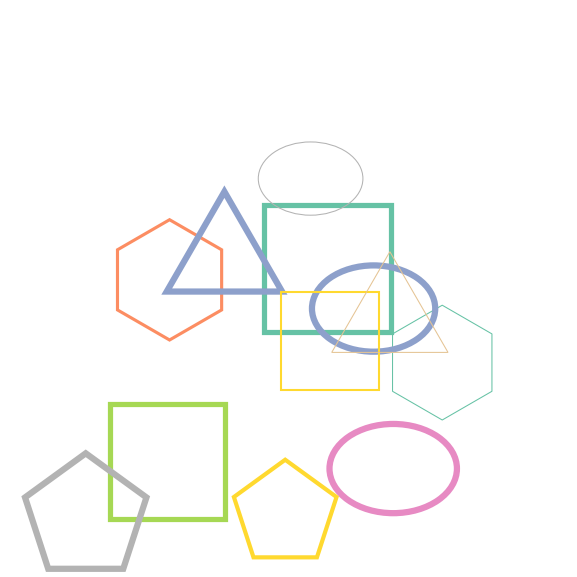[{"shape": "hexagon", "thickness": 0.5, "radius": 0.5, "center": [0.766, 0.371]}, {"shape": "square", "thickness": 2.5, "radius": 0.55, "center": [0.568, 0.535]}, {"shape": "hexagon", "thickness": 1.5, "radius": 0.52, "center": [0.294, 0.515]}, {"shape": "oval", "thickness": 3, "radius": 0.53, "center": [0.647, 0.465]}, {"shape": "triangle", "thickness": 3, "radius": 0.58, "center": [0.389, 0.552]}, {"shape": "oval", "thickness": 3, "radius": 0.55, "center": [0.681, 0.188]}, {"shape": "square", "thickness": 2.5, "radius": 0.5, "center": [0.29, 0.2]}, {"shape": "pentagon", "thickness": 2, "radius": 0.47, "center": [0.494, 0.11]}, {"shape": "square", "thickness": 1, "radius": 0.42, "center": [0.571, 0.409]}, {"shape": "triangle", "thickness": 0.5, "radius": 0.58, "center": [0.675, 0.447]}, {"shape": "pentagon", "thickness": 3, "radius": 0.55, "center": [0.148, 0.104]}, {"shape": "oval", "thickness": 0.5, "radius": 0.45, "center": [0.538, 0.69]}]